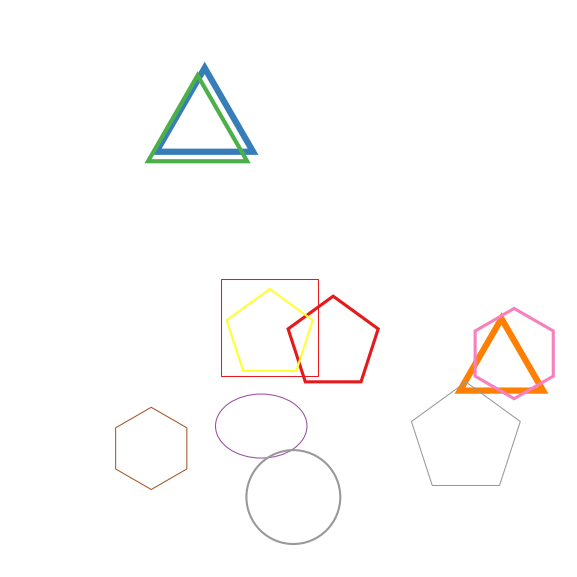[{"shape": "pentagon", "thickness": 1.5, "radius": 0.41, "center": [0.577, 0.404]}, {"shape": "square", "thickness": 0.5, "radius": 0.42, "center": [0.466, 0.432]}, {"shape": "triangle", "thickness": 3, "radius": 0.48, "center": [0.354, 0.785]}, {"shape": "triangle", "thickness": 2, "radius": 0.5, "center": [0.342, 0.769]}, {"shape": "oval", "thickness": 0.5, "radius": 0.4, "center": [0.452, 0.261]}, {"shape": "triangle", "thickness": 3, "radius": 0.42, "center": [0.868, 0.364]}, {"shape": "pentagon", "thickness": 1, "radius": 0.39, "center": [0.467, 0.42]}, {"shape": "hexagon", "thickness": 0.5, "radius": 0.36, "center": [0.262, 0.223]}, {"shape": "hexagon", "thickness": 1.5, "radius": 0.39, "center": [0.89, 0.387]}, {"shape": "circle", "thickness": 1, "radius": 0.41, "center": [0.508, 0.138]}, {"shape": "pentagon", "thickness": 0.5, "radius": 0.5, "center": [0.807, 0.239]}]